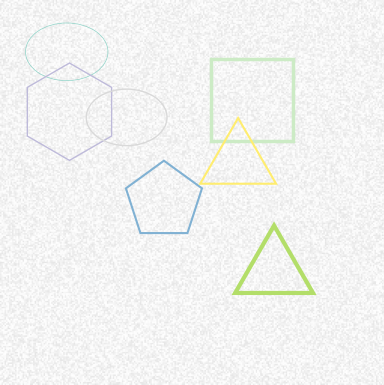[{"shape": "oval", "thickness": 0.5, "radius": 0.54, "center": [0.173, 0.865]}, {"shape": "hexagon", "thickness": 1, "radius": 0.63, "center": [0.18, 0.71]}, {"shape": "pentagon", "thickness": 1.5, "radius": 0.52, "center": [0.426, 0.479]}, {"shape": "triangle", "thickness": 3, "radius": 0.58, "center": [0.712, 0.297]}, {"shape": "oval", "thickness": 1, "radius": 0.52, "center": [0.329, 0.695]}, {"shape": "square", "thickness": 2.5, "radius": 0.53, "center": [0.654, 0.74]}, {"shape": "triangle", "thickness": 1.5, "radius": 0.57, "center": [0.619, 0.58]}]